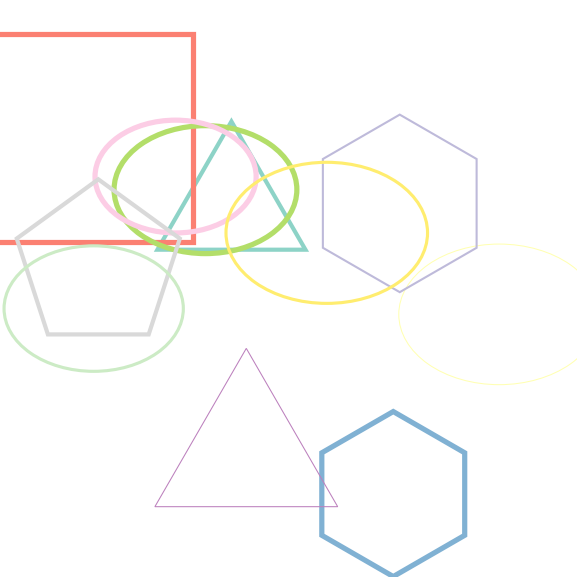[{"shape": "triangle", "thickness": 2, "radius": 0.74, "center": [0.401, 0.641]}, {"shape": "oval", "thickness": 0.5, "radius": 0.87, "center": [0.864, 0.455]}, {"shape": "hexagon", "thickness": 1, "radius": 0.77, "center": [0.692, 0.647]}, {"shape": "square", "thickness": 2.5, "radius": 0.9, "center": [0.155, 0.76]}, {"shape": "hexagon", "thickness": 2.5, "radius": 0.71, "center": [0.681, 0.144]}, {"shape": "oval", "thickness": 2.5, "radius": 0.79, "center": [0.356, 0.671]}, {"shape": "oval", "thickness": 2.5, "radius": 0.7, "center": [0.304, 0.693]}, {"shape": "pentagon", "thickness": 2, "radius": 0.74, "center": [0.17, 0.54]}, {"shape": "triangle", "thickness": 0.5, "radius": 0.91, "center": [0.426, 0.213]}, {"shape": "oval", "thickness": 1.5, "radius": 0.78, "center": [0.162, 0.465]}, {"shape": "oval", "thickness": 1.5, "radius": 0.87, "center": [0.566, 0.596]}]